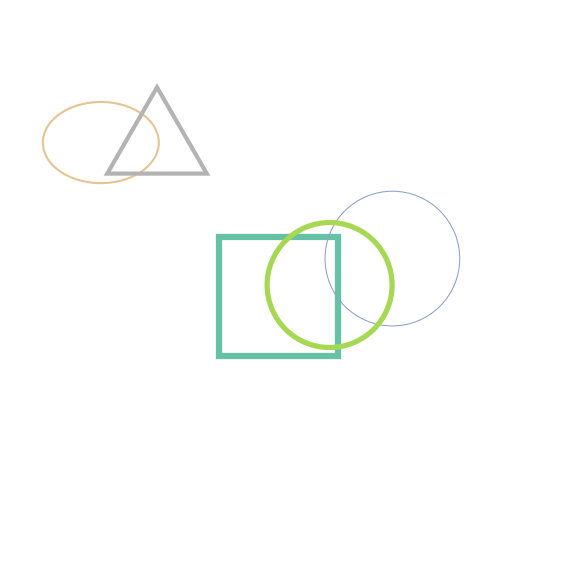[{"shape": "square", "thickness": 3, "radius": 0.51, "center": [0.483, 0.486]}, {"shape": "circle", "thickness": 0.5, "radius": 0.58, "center": [0.679, 0.551]}, {"shape": "circle", "thickness": 2.5, "radius": 0.54, "center": [0.571, 0.506]}, {"shape": "oval", "thickness": 1, "radius": 0.5, "center": [0.175, 0.752]}, {"shape": "triangle", "thickness": 2, "radius": 0.5, "center": [0.272, 0.748]}]